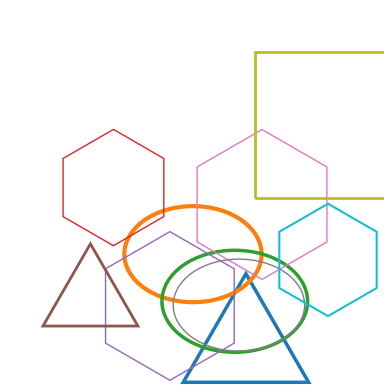[{"shape": "triangle", "thickness": 2.5, "radius": 0.94, "center": [0.639, 0.101]}, {"shape": "oval", "thickness": 3, "radius": 0.89, "center": [0.501, 0.34]}, {"shape": "oval", "thickness": 2.5, "radius": 0.95, "center": [0.61, 0.217]}, {"shape": "hexagon", "thickness": 1, "radius": 0.76, "center": [0.295, 0.513]}, {"shape": "hexagon", "thickness": 1, "radius": 0.96, "center": [0.441, 0.205]}, {"shape": "triangle", "thickness": 2, "radius": 0.71, "center": [0.235, 0.224]}, {"shape": "hexagon", "thickness": 1, "radius": 0.97, "center": [0.681, 0.469]}, {"shape": "oval", "thickness": 1, "radius": 0.85, "center": [0.621, 0.208]}, {"shape": "square", "thickness": 2, "radius": 0.94, "center": [0.851, 0.675]}, {"shape": "hexagon", "thickness": 1.5, "radius": 0.73, "center": [0.852, 0.325]}]